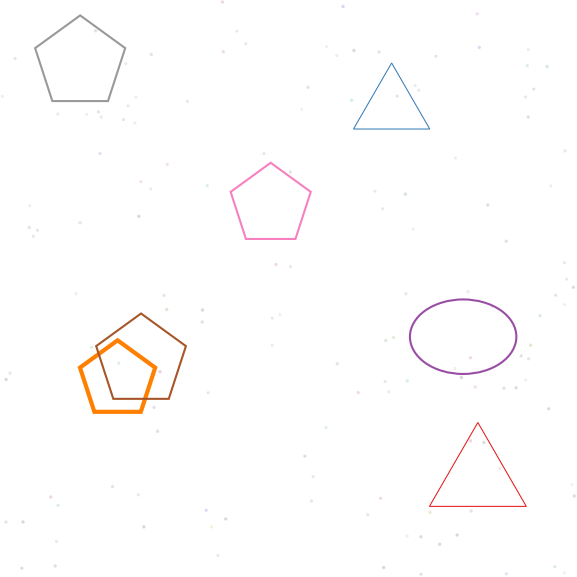[{"shape": "triangle", "thickness": 0.5, "radius": 0.48, "center": [0.827, 0.171]}, {"shape": "triangle", "thickness": 0.5, "radius": 0.38, "center": [0.678, 0.814]}, {"shape": "oval", "thickness": 1, "radius": 0.46, "center": [0.802, 0.416]}, {"shape": "pentagon", "thickness": 2, "radius": 0.34, "center": [0.204, 0.341]}, {"shape": "pentagon", "thickness": 1, "radius": 0.41, "center": [0.244, 0.375]}, {"shape": "pentagon", "thickness": 1, "radius": 0.36, "center": [0.469, 0.644]}, {"shape": "pentagon", "thickness": 1, "radius": 0.41, "center": [0.139, 0.89]}]